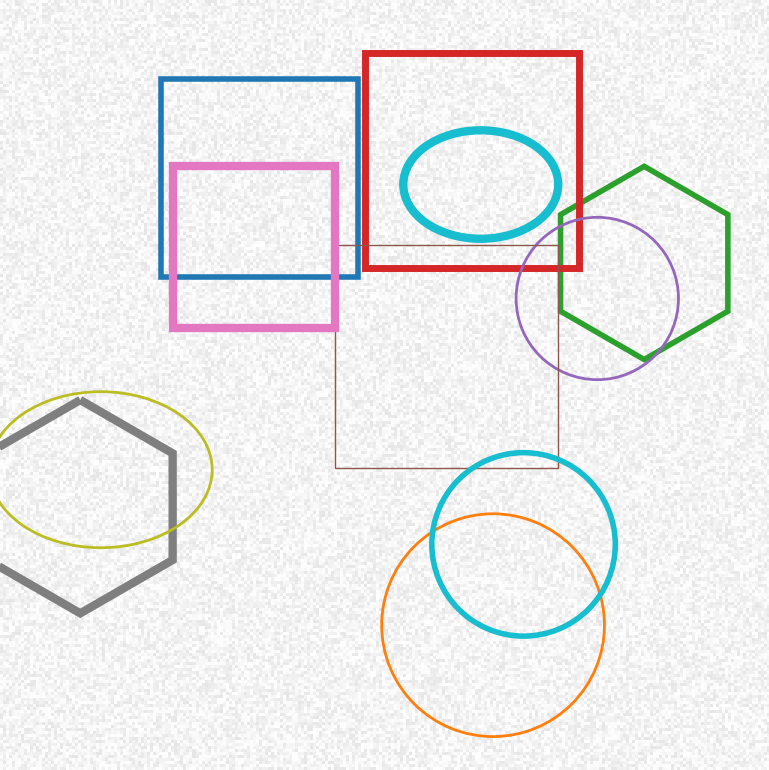[{"shape": "square", "thickness": 2, "radius": 0.64, "center": [0.337, 0.769]}, {"shape": "circle", "thickness": 1, "radius": 0.72, "center": [0.64, 0.188]}, {"shape": "hexagon", "thickness": 2, "radius": 0.63, "center": [0.837, 0.659]}, {"shape": "square", "thickness": 2.5, "radius": 0.7, "center": [0.613, 0.792]}, {"shape": "circle", "thickness": 1, "radius": 0.53, "center": [0.776, 0.612]}, {"shape": "square", "thickness": 0.5, "radius": 0.72, "center": [0.58, 0.537]}, {"shape": "square", "thickness": 3, "radius": 0.53, "center": [0.33, 0.68]}, {"shape": "hexagon", "thickness": 3, "radius": 0.69, "center": [0.104, 0.342]}, {"shape": "oval", "thickness": 1, "radius": 0.72, "center": [0.131, 0.39]}, {"shape": "oval", "thickness": 3, "radius": 0.5, "center": [0.624, 0.76]}, {"shape": "circle", "thickness": 2, "radius": 0.6, "center": [0.68, 0.293]}]